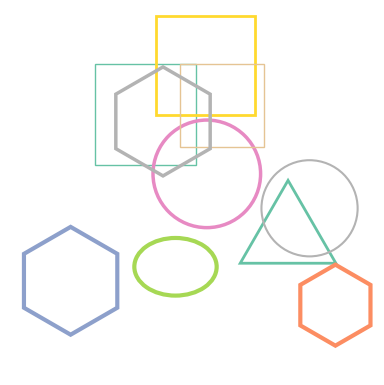[{"shape": "triangle", "thickness": 2, "radius": 0.72, "center": [0.748, 0.388]}, {"shape": "square", "thickness": 1, "radius": 0.65, "center": [0.379, 0.703]}, {"shape": "hexagon", "thickness": 3, "radius": 0.53, "center": [0.871, 0.207]}, {"shape": "hexagon", "thickness": 3, "radius": 0.7, "center": [0.183, 0.271]}, {"shape": "circle", "thickness": 2.5, "radius": 0.7, "center": [0.537, 0.548]}, {"shape": "oval", "thickness": 3, "radius": 0.53, "center": [0.456, 0.307]}, {"shape": "square", "thickness": 2, "radius": 0.64, "center": [0.533, 0.829]}, {"shape": "square", "thickness": 1, "radius": 0.54, "center": [0.577, 0.725]}, {"shape": "hexagon", "thickness": 2.5, "radius": 0.71, "center": [0.423, 0.685]}, {"shape": "circle", "thickness": 1.5, "radius": 0.62, "center": [0.804, 0.459]}]